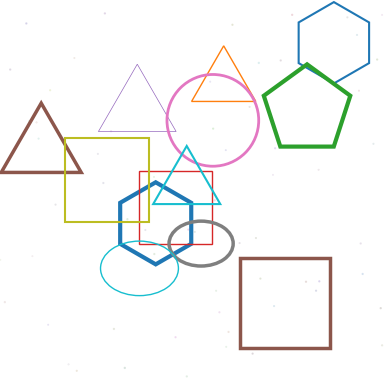[{"shape": "hexagon", "thickness": 3, "radius": 0.53, "center": [0.404, 0.42]}, {"shape": "hexagon", "thickness": 1.5, "radius": 0.53, "center": [0.867, 0.889]}, {"shape": "triangle", "thickness": 1, "radius": 0.48, "center": [0.581, 0.785]}, {"shape": "pentagon", "thickness": 3, "radius": 0.59, "center": [0.798, 0.715]}, {"shape": "square", "thickness": 1, "radius": 0.47, "center": [0.457, 0.462]}, {"shape": "triangle", "thickness": 0.5, "radius": 0.58, "center": [0.357, 0.717]}, {"shape": "square", "thickness": 2.5, "radius": 0.59, "center": [0.74, 0.213]}, {"shape": "triangle", "thickness": 2.5, "radius": 0.6, "center": [0.107, 0.612]}, {"shape": "circle", "thickness": 2, "radius": 0.6, "center": [0.553, 0.687]}, {"shape": "oval", "thickness": 2.5, "radius": 0.42, "center": [0.522, 0.367]}, {"shape": "square", "thickness": 1.5, "radius": 0.54, "center": [0.278, 0.532]}, {"shape": "triangle", "thickness": 1.5, "radius": 0.5, "center": [0.485, 0.52]}, {"shape": "oval", "thickness": 1, "radius": 0.51, "center": [0.362, 0.303]}]